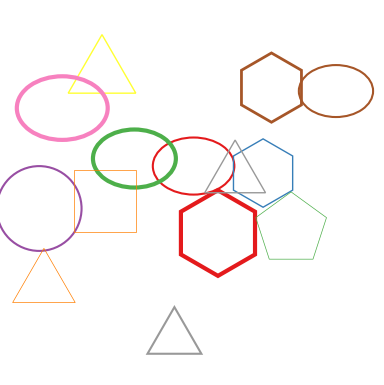[{"shape": "hexagon", "thickness": 3, "radius": 0.56, "center": [0.566, 0.395]}, {"shape": "oval", "thickness": 1.5, "radius": 0.53, "center": [0.503, 0.569]}, {"shape": "hexagon", "thickness": 1, "radius": 0.44, "center": [0.683, 0.55]}, {"shape": "pentagon", "thickness": 0.5, "radius": 0.48, "center": [0.756, 0.405]}, {"shape": "oval", "thickness": 3, "radius": 0.54, "center": [0.349, 0.588]}, {"shape": "circle", "thickness": 1.5, "radius": 0.55, "center": [0.102, 0.458]}, {"shape": "square", "thickness": 0.5, "radius": 0.4, "center": [0.273, 0.478]}, {"shape": "triangle", "thickness": 0.5, "radius": 0.47, "center": [0.114, 0.261]}, {"shape": "triangle", "thickness": 1, "radius": 0.51, "center": [0.265, 0.809]}, {"shape": "hexagon", "thickness": 2, "radius": 0.45, "center": [0.705, 0.772]}, {"shape": "oval", "thickness": 1.5, "radius": 0.48, "center": [0.873, 0.763]}, {"shape": "oval", "thickness": 3, "radius": 0.59, "center": [0.162, 0.719]}, {"shape": "triangle", "thickness": 1, "radius": 0.46, "center": [0.611, 0.545]}, {"shape": "triangle", "thickness": 1.5, "radius": 0.4, "center": [0.453, 0.122]}]